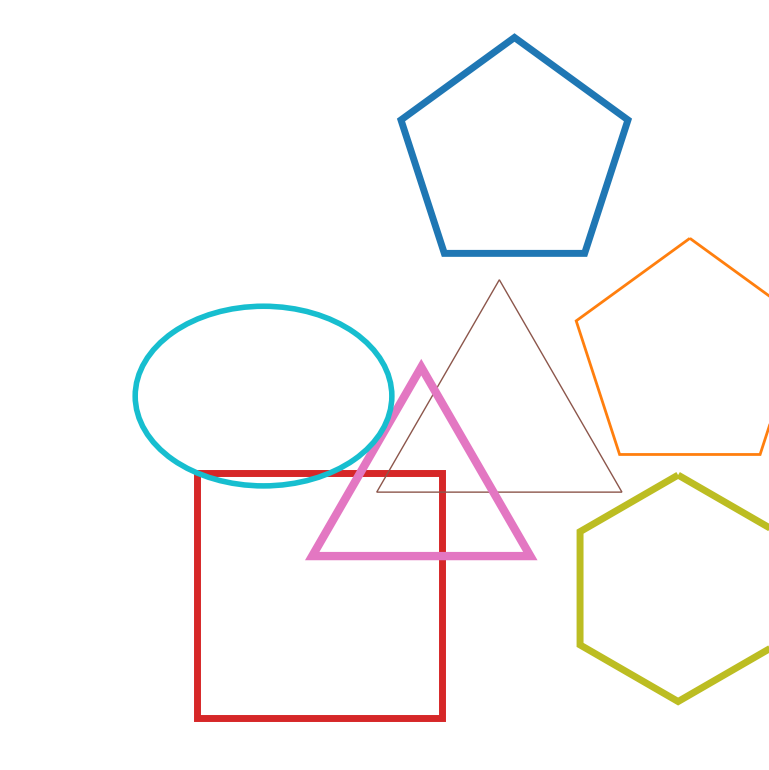[{"shape": "pentagon", "thickness": 2.5, "radius": 0.77, "center": [0.668, 0.796]}, {"shape": "pentagon", "thickness": 1, "radius": 0.78, "center": [0.896, 0.535]}, {"shape": "square", "thickness": 2.5, "radius": 0.8, "center": [0.415, 0.227]}, {"shape": "triangle", "thickness": 0.5, "radius": 0.92, "center": [0.648, 0.453]}, {"shape": "triangle", "thickness": 3, "radius": 0.82, "center": [0.547, 0.36]}, {"shape": "hexagon", "thickness": 2.5, "radius": 0.74, "center": [0.881, 0.236]}, {"shape": "oval", "thickness": 2, "radius": 0.83, "center": [0.342, 0.486]}]